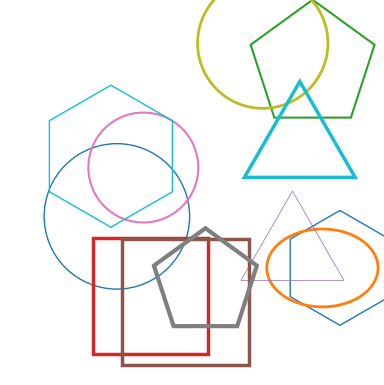[{"shape": "circle", "thickness": 1, "radius": 0.94, "center": [0.304, 0.438]}, {"shape": "hexagon", "thickness": 1, "radius": 0.75, "center": [0.883, 0.304]}, {"shape": "oval", "thickness": 2, "radius": 0.72, "center": [0.837, 0.304]}, {"shape": "pentagon", "thickness": 1.5, "radius": 0.85, "center": [0.812, 0.831]}, {"shape": "square", "thickness": 2.5, "radius": 0.75, "center": [0.391, 0.23]}, {"shape": "triangle", "thickness": 0.5, "radius": 0.77, "center": [0.76, 0.349]}, {"shape": "square", "thickness": 2.5, "radius": 0.82, "center": [0.482, 0.216]}, {"shape": "circle", "thickness": 1.5, "radius": 0.71, "center": [0.372, 0.565]}, {"shape": "pentagon", "thickness": 3, "radius": 0.7, "center": [0.533, 0.267]}, {"shape": "circle", "thickness": 2, "radius": 0.85, "center": [0.683, 0.888]}, {"shape": "hexagon", "thickness": 1, "radius": 0.92, "center": [0.288, 0.594]}, {"shape": "triangle", "thickness": 2.5, "radius": 0.83, "center": [0.779, 0.622]}]